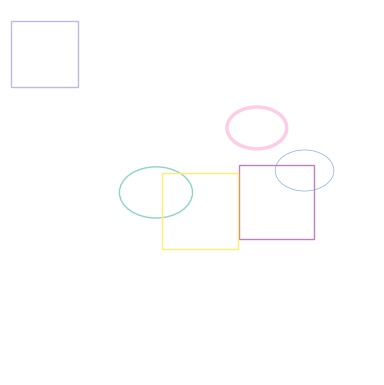[{"shape": "oval", "thickness": 1, "radius": 0.47, "center": [0.405, 0.5]}, {"shape": "square", "thickness": 1, "radius": 0.43, "center": [0.116, 0.86]}, {"shape": "oval", "thickness": 0.5, "radius": 0.38, "center": [0.791, 0.557]}, {"shape": "oval", "thickness": 2.5, "radius": 0.39, "center": [0.667, 0.668]}, {"shape": "square", "thickness": 1, "radius": 0.48, "center": [0.718, 0.476]}, {"shape": "square", "thickness": 1, "radius": 0.5, "center": [0.52, 0.451]}]